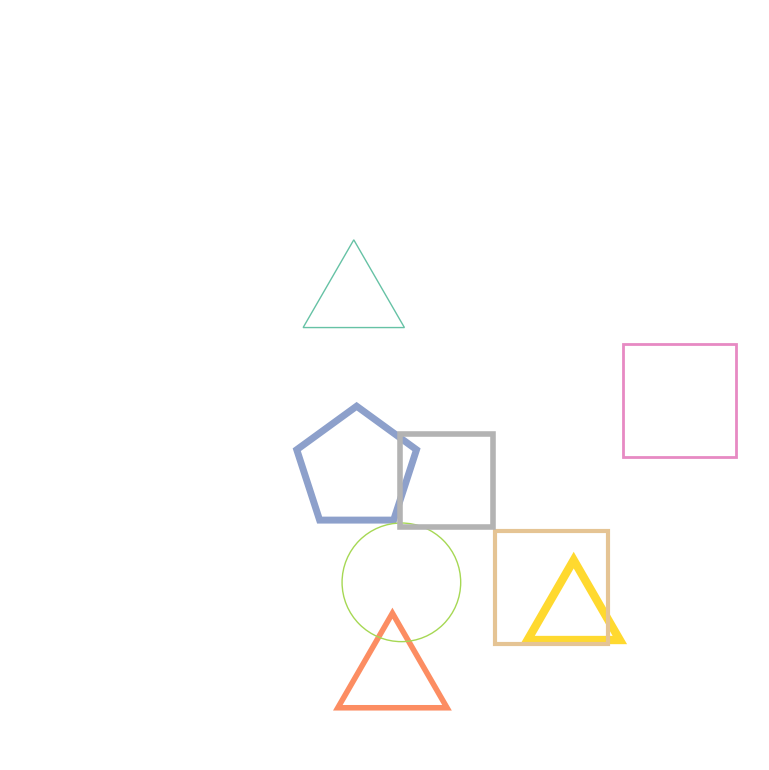[{"shape": "triangle", "thickness": 0.5, "radius": 0.38, "center": [0.459, 0.613]}, {"shape": "triangle", "thickness": 2, "radius": 0.41, "center": [0.51, 0.122]}, {"shape": "pentagon", "thickness": 2.5, "radius": 0.41, "center": [0.463, 0.391]}, {"shape": "square", "thickness": 1, "radius": 0.37, "center": [0.883, 0.48]}, {"shape": "circle", "thickness": 0.5, "radius": 0.39, "center": [0.521, 0.244]}, {"shape": "triangle", "thickness": 3, "radius": 0.35, "center": [0.745, 0.203]}, {"shape": "square", "thickness": 1.5, "radius": 0.37, "center": [0.716, 0.237]}, {"shape": "square", "thickness": 2, "radius": 0.3, "center": [0.58, 0.376]}]